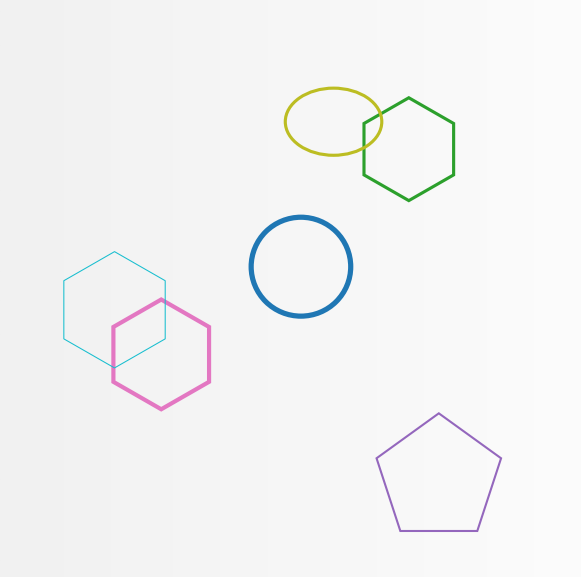[{"shape": "circle", "thickness": 2.5, "radius": 0.43, "center": [0.518, 0.537]}, {"shape": "hexagon", "thickness": 1.5, "radius": 0.45, "center": [0.703, 0.741]}, {"shape": "pentagon", "thickness": 1, "radius": 0.56, "center": [0.755, 0.171]}, {"shape": "hexagon", "thickness": 2, "radius": 0.48, "center": [0.277, 0.385]}, {"shape": "oval", "thickness": 1.5, "radius": 0.42, "center": [0.574, 0.788]}, {"shape": "hexagon", "thickness": 0.5, "radius": 0.5, "center": [0.197, 0.463]}]